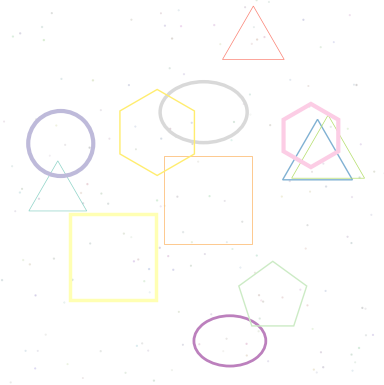[{"shape": "triangle", "thickness": 0.5, "radius": 0.43, "center": [0.15, 0.495]}, {"shape": "square", "thickness": 2.5, "radius": 0.56, "center": [0.294, 0.333]}, {"shape": "circle", "thickness": 3, "radius": 0.42, "center": [0.158, 0.627]}, {"shape": "triangle", "thickness": 0.5, "radius": 0.46, "center": [0.658, 0.892]}, {"shape": "triangle", "thickness": 1, "radius": 0.52, "center": [0.825, 0.585]}, {"shape": "square", "thickness": 0.5, "radius": 0.57, "center": [0.539, 0.48]}, {"shape": "triangle", "thickness": 0.5, "radius": 0.55, "center": [0.852, 0.592]}, {"shape": "hexagon", "thickness": 3, "radius": 0.41, "center": [0.808, 0.648]}, {"shape": "oval", "thickness": 2.5, "radius": 0.57, "center": [0.529, 0.709]}, {"shape": "oval", "thickness": 2, "radius": 0.47, "center": [0.597, 0.115]}, {"shape": "pentagon", "thickness": 1, "radius": 0.46, "center": [0.708, 0.228]}, {"shape": "hexagon", "thickness": 1, "radius": 0.56, "center": [0.408, 0.656]}]